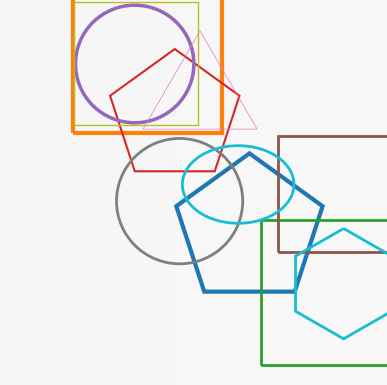[{"shape": "pentagon", "thickness": 3, "radius": 0.99, "center": [0.644, 0.403]}, {"shape": "square", "thickness": 3, "radius": 0.97, "center": [0.381, 0.847]}, {"shape": "square", "thickness": 2, "radius": 0.94, "center": [0.86, 0.24]}, {"shape": "pentagon", "thickness": 1.5, "radius": 0.88, "center": [0.451, 0.697]}, {"shape": "circle", "thickness": 2.5, "radius": 0.76, "center": [0.348, 0.834]}, {"shape": "square", "thickness": 2, "radius": 0.76, "center": [0.87, 0.497]}, {"shape": "triangle", "thickness": 0.5, "radius": 0.85, "center": [0.516, 0.75]}, {"shape": "circle", "thickness": 2, "radius": 0.81, "center": [0.464, 0.478]}, {"shape": "square", "thickness": 1, "radius": 0.8, "center": [0.352, 0.834]}, {"shape": "hexagon", "thickness": 2, "radius": 0.72, "center": [0.887, 0.263]}, {"shape": "oval", "thickness": 2, "radius": 0.72, "center": [0.615, 0.521]}]